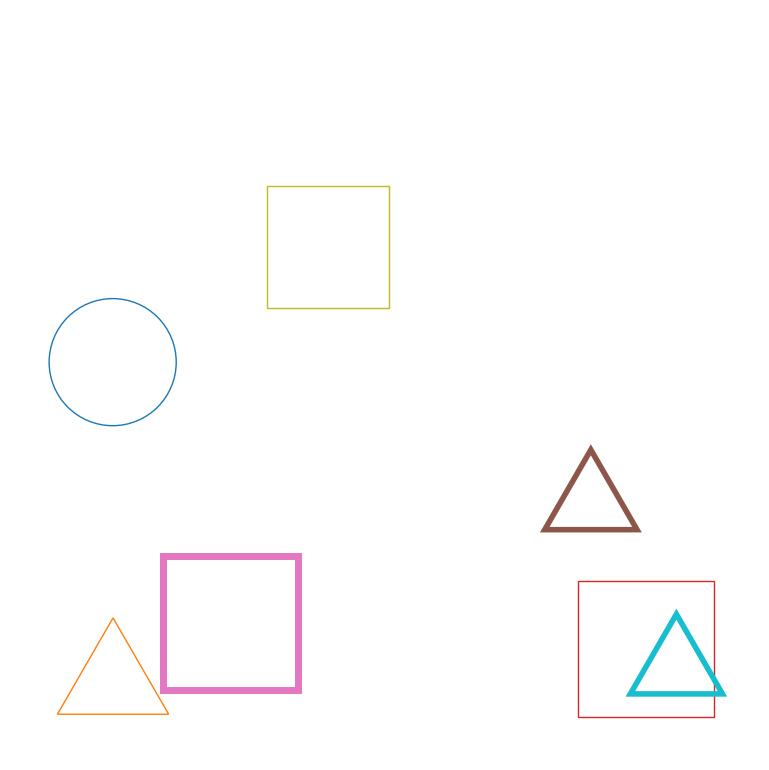[{"shape": "circle", "thickness": 0.5, "radius": 0.41, "center": [0.146, 0.53]}, {"shape": "triangle", "thickness": 0.5, "radius": 0.42, "center": [0.147, 0.114]}, {"shape": "square", "thickness": 0.5, "radius": 0.44, "center": [0.839, 0.157]}, {"shape": "triangle", "thickness": 2, "radius": 0.35, "center": [0.767, 0.347]}, {"shape": "square", "thickness": 2.5, "radius": 0.44, "center": [0.3, 0.191]}, {"shape": "square", "thickness": 0.5, "radius": 0.4, "center": [0.426, 0.679]}, {"shape": "triangle", "thickness": 2, "radius": 0.35, "center": [0.878, 0.133]}]